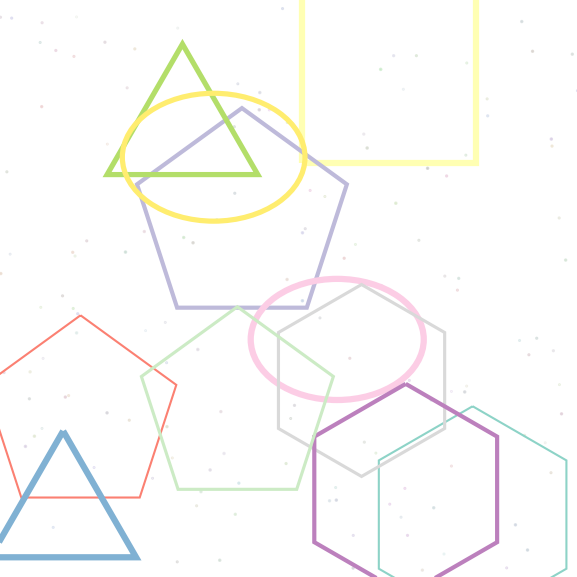[{"shape": "hexagon", "thickness": 1, "radius": 0.94, "center": [0.818, 0.108]}, {"shape": "square", "thickness": 3, "radius": 0.76, "center": [0.674, 0.868]}, {"shape": "pentagon", "thickness": 2, "radius": 0.96, "center": [0.419, 0.621]}, {"shape": "pentagon", "thickness": 1, "radius": 0.87, "center": [0.139, 0.279]}, {"shape": "triangle", "thickness": 3, "radius": 0.73, "center": [0.109, 0.107]}, {"shape": "triangle", "thickness": 2.5, "radius": 0.75, "center": [0.316, 0.772]}, {"shape": "oval", "thickness": 3, "radius": 0.75, "center": [0.584, 0.411]}, {"shape": "hexagon", "thickness": 1.5, "radius": 0.83, "center": [0.626, 0.34]}, {"shape": "hexagon", "thickness": 2, "radius": 0.91, "center": [0.703, 0.152]}, {"shape": "pentagon", "thickness": 1.5, "radius": 0.87, "center": [0.411, 0.293]}, {"shape": "oval", "thickness": 2.5, "radius": 0.79, "center": [0.37, 0.727]}]